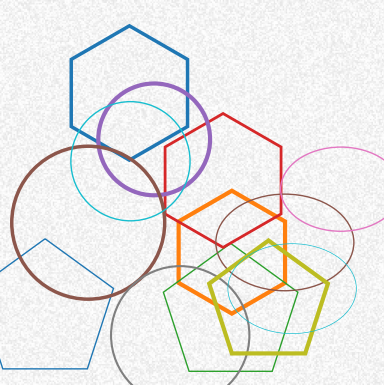[{"shape": "pentagon", "thickness": 1, "radius": 0.93, "center": [0.117, 0.193]}, {"shape": "hexagon", "thickness": 2.5, "radius": 0.87, "center": [0.336, 0.758]}, {"shape": "hexagon", "thickness": 3, "radius": 0.8, "center": [0.602, 0.345]}, {"shape": "pentagon", "thickness": 1, "radius": 0.92, "center": [0.599, 0.184]}, {"shape": "hexagon", "thickness": 2, "radius": 0.87, "center": [0.579, 0.531]}, {"shape": "circle", "thickness": 3, "radius": 0.73, "center": [0.4, 0.638]}, {"shape": "circle", "thickness": 2.5, "radius": 0.99, "center": [0.229, 0.422]}, {"shape": "oval", "thickness": 1, "radius": 0.9, "center": [0.74, 0.37]}, {"shape": "oval", "thickness": 1, "radius": 0.78, "center": [0.885, 0.509]}, {"shape": "circle", "thickness": 1.5, "radius": 0.9, "center": [0.468, 0.129]}, {"shape": "pentagon", "thickness": 3, "radius": 0.81, "center": [0.697, 0.213]}, {"shape": "circle", "thickness": 1, "radius": 0.77, "center": [0.339, 0.581]}, {"shape": "oval", "thickness": 0.5, "radius": 0.83, "center": [0.759, 0.25]}]